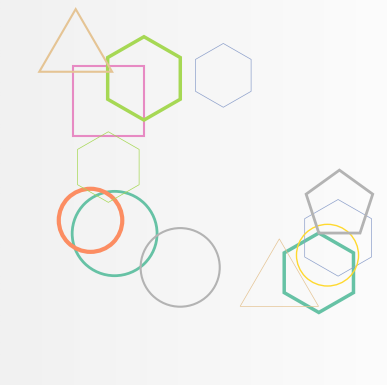[{"shape": "circle", "thickness": 2, "radius": 0.55, "center": [0.296, 0.393]}, {"shape": "hexagon", "thickness": 2.5, "radius": 0.52, "center": [0.823, 0.292]}, {"shape": "circle", "thickness": 3, "radius": 0.41, "center": [0.234, 0.428]}, {"shape": "hexagon", "thickness": 0.5, "radius": 0.5, "center": [0.873, 0.382]}, {"shape": "hexagon", "thickness": 0.5, "radius": 0.41, "center": [0.576, 0.804]}, {"shape": "square", "thickness": 1.5, "radius": 0.46, "center": [0.279, 0.737]}, {"shape": "hexagon", "thickness": 0.5, "radius": 0.46, "center": [0.28, 0.566]}, {"shape": "hexagon", "thickness": 2.5, "radius": 0.54, "center": [0.372, 0.796]}, {"shape": "circle", "thickness": 1, "radius": 0.4, "center": [0.845, 0.337]}, {"shape": "triangle", "thickness": 1.5, "radius": 0.54, "center": [0.195, 0.868]}, {"shape": "triangle", "thickness": 0.5, "radius": 0.58, "center": [0.721, 0.263]}, {"shape": "circle", "thickness": 1.5, "radius": 0.51, "center": [0.465, 0.305]}, {"shape": "pentagon", "thickness": 2, "radius": 0.45, "center": [0.876, 0.468]}]